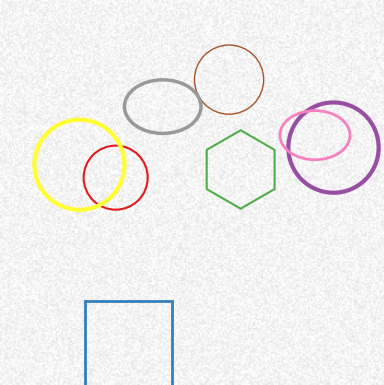[{"shape": "circle", "thickness": 1.5, "radius": 0.42, "center": [0.3, 0.539]}, {"shape": "square", "thickness": 2, "radius": 0.57, "center": [0.334, 0.106]}, {"shape": "hexagon", "thickness": 1.5, "radius": 0.51, "center": [0.625, 0.56]}, {"shape": "circle", "thickness": 3, "radius": 0.59, "center": [0.866, 0.617]}, {"shape": "circle", "thickness": 3, "radius": 0.58, "center": [0.206, 0.572]}, {"shape": "circle", "thickness": 1, "radius": 0.45, "center": [0.595, 0.793]}, {"shape": "oval", "thickness": 2, "radius": 0.46, "center": [0.818, 0.649]}, {"shape": "oval", "thickness": 2.5, "radius": 0.5, "center": [0.423, 0.723]}]